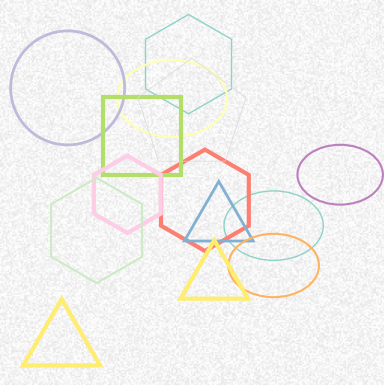[{"shape": "oval", "thickness": 1, "radius": 0.64, "center": [0.711, 0.414]}, {"shape": "hexagon", "thickness": 1, "radius": 0.64, "center": [0.49, 0.833]}, {"shape": "oval", "thickness": 1.5, "radius": 0.71, "center": [0.447, 0.744]}, {"shape": "circle", "thickness": 2, "radius": 0.74, "center": [0.176, 0.772]}, {"shape": "hexagon", "thickness": 3, "radius": 0.66, "center": [0.532, 0.48]}, {"shape": "triangle", "thickness": 2, "radius": 0.52, "center": [0.568, 0.426]}, {"shape": "oval", "thickness": 1.5, "radius": 0.59, "center": [0.711, 0.31]}, {"shape": "square", "thickness": 3, "radius": 0.51, "center": [0.369, 0.646]}, {"shape": "hexagon", "thickness": 3, "radius": 0.5, "center": [0.331, 0.495]}, {"shape": "pentagon", "thickness": 0.5, "radius": 0.74, "center": [0.498, 0.701]}, {"shape": "oval", "thickness": 1.5, "radius": 0.55, "center": [0.884, 0.546]}, {"shape": "hexagon", "thickness": 1.5, "radius": 0.68, "center": [0.251, 0.401]}, {"shape": "triangle", "thickness": 3, "radius": 0.57, "center": [0.16, 0.108]}, {"shape": "triangle", "thickness": 3, "radius": 0.51, "center": [0.557, 0.275]}]